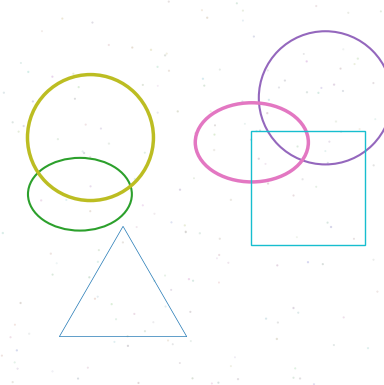[{"shape": "triangle", "thickness": 0.5, "radius": 0.96, "center": [0.32, 0.221]}, {"shape": "oval", "thickness": 1.5, "radius": 0.67, "center": [0.208, 0.496]}, {"shape": "circle", "thickness": 1.5, "radius": 0.86, "center": [0.845, 0.746]}, {"shape": "oval", "thickness": 2.5, "radius": 0.73, "center": [0.654, 0.63]}, {"shape": "circle", "thickness": 2.5, "radius": 0.82, "center": [0.235, 0.643]}, {"shape": "square", "thickness": 1, "radius": 0.74, "center": [0.801, 0.511]}]